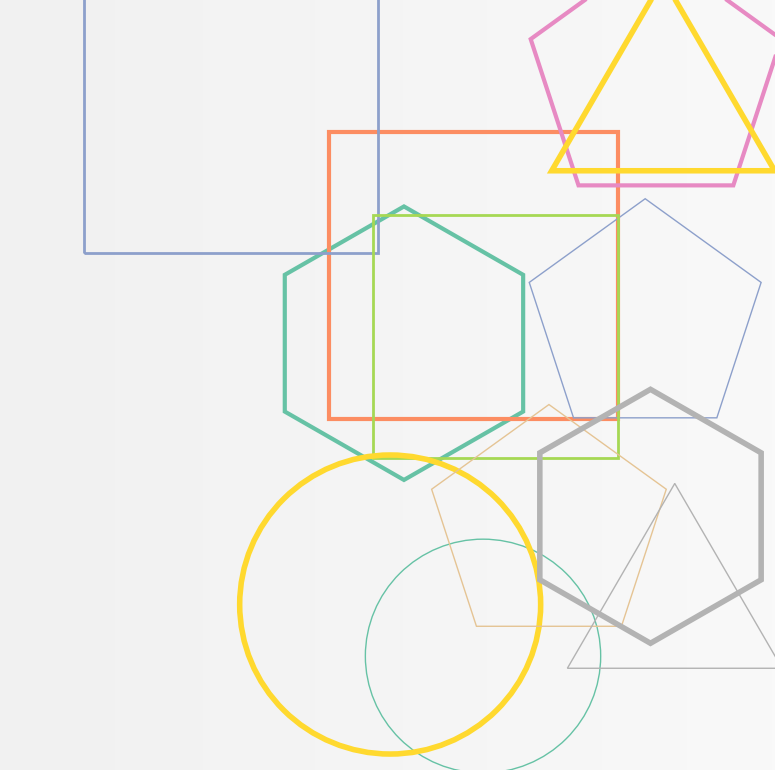[{"shape": "hexagon", "thickness": 1.5, "radius": 0.89, "center": [0.521, 0.554]}, {"shape": "circle", "thickness": 0.5, "radius": 0.76, "center": [0.623, 0.148]}, {"shape": "square", "thickness": 1.5, "radius": 0.93, "center": [0.611, 0.642]}, {"shape": "square", "thickness": 1, "radius": 0.95, "center": [0.298, 0.861]}, {"shape": "pentagon", "thickness": 0.5, "radius": 0.79, "center": [0.832, 0.585]}, {"shape": "pentagon", "thickness": 1.5, "radius": 0.85, "center": [0.846, 0.897]}, {"shape": "square", "thickness": 1, "radius": 0.79, "center": [0.639, 0.563]}, {"shape": "triangle", "thickness": 2, "radius": 0.83, "center": [0.856, 0.861]}, {"shape": "circle", "thickness": 2, "radius": 0.97, "center": [0.503, 0.215]}, {"shape": "pentagon", "thickness": 0.5, "radius": 0.8, "center": [0.708, 0.315]}, {"shape": "hexagon", "thickness": 2, "radius": 0.82, "center": [0.839, 0.329]}, {"shape": "triangle", "thickness": 0.5, "radius": 0.8, "center": [0.871, 0.212]}]